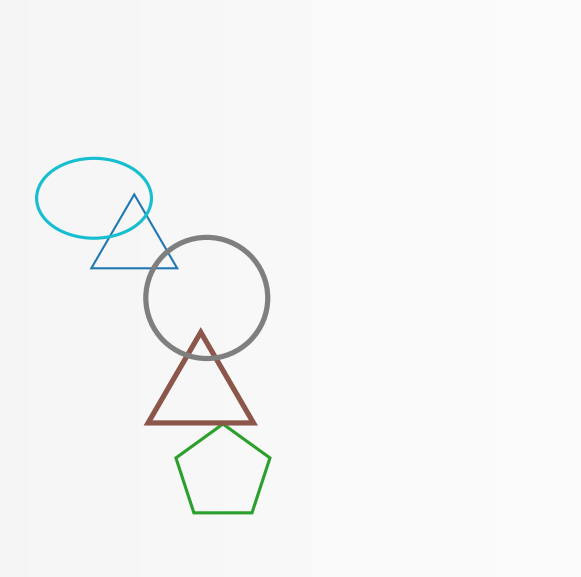[{"shape": "triangle", "thickness": 1, "radius": 0.43, "center": [0.231, 0.577]}, {"shape": "pentagon", "thickness": 1.5, "radius": 0.43, "center": [0.384, 0.18]}, {"shape": "triangle", "thickness": 2.5, "radius": 0.52, "center": [0.345, 0.319]}, {"shape": "circle", "thickness": 2.5, "radius": 0.52, "center": [0.356, 0.483]}, {"shape": "oval", "thickness": 1.5, "radius": 0.49, "center": [0.162, 0.656]}]